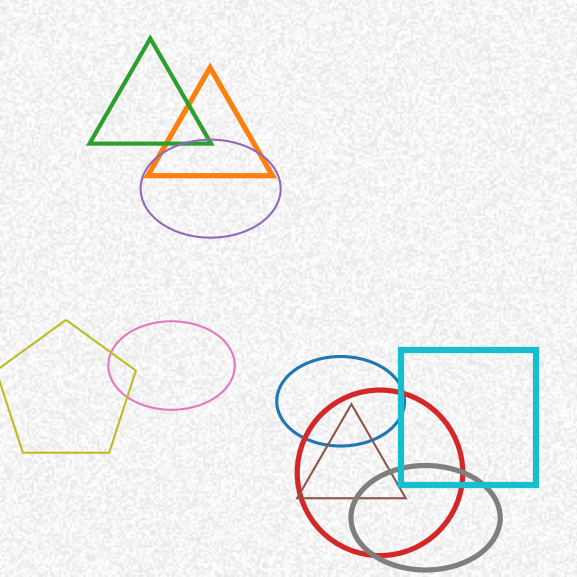[{"shape": "oval", "thickness": 1.5, "radius": 0.55, "center": [0.59, 0.304]}, {"shape": "triangle", "thickness": 2.5, "radius": 0.62, "center": [0.364, 0.757]}, {"shape": "triangle", "thickness": 2, "radius": 0.61, "center": [0.26, 0.811]}, {"shape": "circle", "thickness": 2.5, "radius": 0.72, "center": [0.658, 0.18]}, {"shape": "oval", "thickness": 1, "radius": 0.61, "center": [0.365, 0.672]}, {"shape": "triangle", "thickness": 1, "radius": 0.54, "center": [0.609, 0.191]}, {"shape": "oval", "thickness": 1, "radius": 0.55, "center": [0.297, 0.366]}, {"shape": "oval", "thickness": 2.5, "radius": 0.65, "center": [0.737, 0.103]}, {"shape": "pentagon", "thickness": 1, "radius": 0.64, "center": [0.114, 0.318]}, {"shape": "square", "thickness": 3, "radius": 0.58, "center": [0.811, 0.276]}]